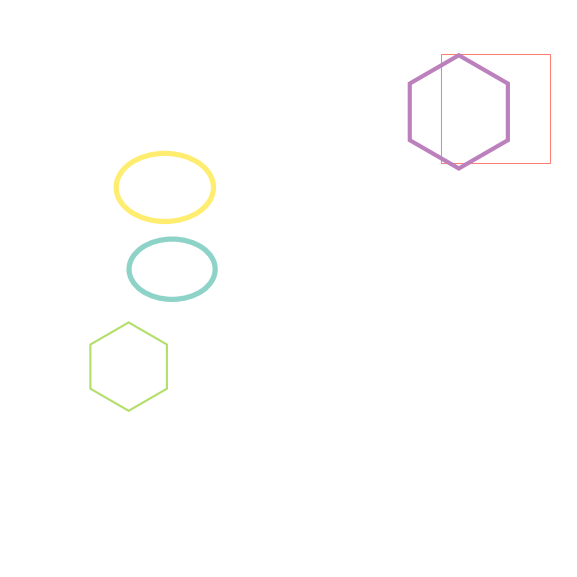[{"shape": "oval", "thickness": 2.5, "radius": 0.37, "center": [0.298, 0.533]}, {"shape": "square", "thickness": 0.5, "radius": 0.47, "center": [0.858, 0.812]}, {"shape": "hexagon", "thickness": 1, "radius": 0.38, "center": [0.223, 0.364]}, {"shape": "hexagon", "thickness": 2, "radius": 0.49, "center": [0.794, 0.805]}, {"shape": "oval", "thickness": 2.5, "radius": 0.42, "center": [0.285, 0.675]}]